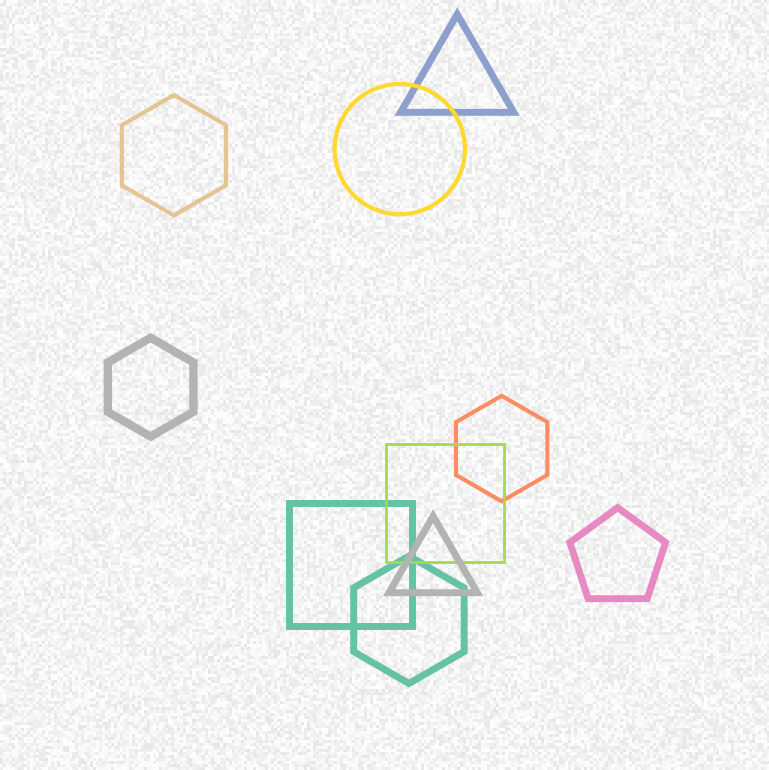[{"shape": "hexagon", "thickness": 2.5, "radius": 0.41, "center": [0.531, 0.195]}, {"shape": "square", "thickness": 2.5, "radius": 0.4, "center": [0.455, 0.266]}, {"shape": "hexagon", "thickness": 1.5, "radius": 0.34, "center": [0.651, 0.417]}, {"shape": "triangle", "thickness": 2.5, "radius": 0.42, "center": [0.594, 0.897]}, {"shape": "pentagon", "thickness": 2.5, "radius": 0.33, "center": [0.802, 0.275]}, {"shape": "square", "thickness": 1, "radius": 0.38, "center": [0.578, 0.347]}, {"shape": "circle", "thickness": 1.5, "radius": 0.42, "center": [0.519, 0.806]}, {"shape": "hexagon", "thickness": 1.5, "radius": 0.39, "center": [0.226, 0.798]}, {"shape": "hexagon", "thickness": 3, "radius": 0.32, "center": [0.196, 0.497]}, {"shape": "triangle", "thickness": 2.5, "radius": 0.33, "center": [0.563, 0.263]}]